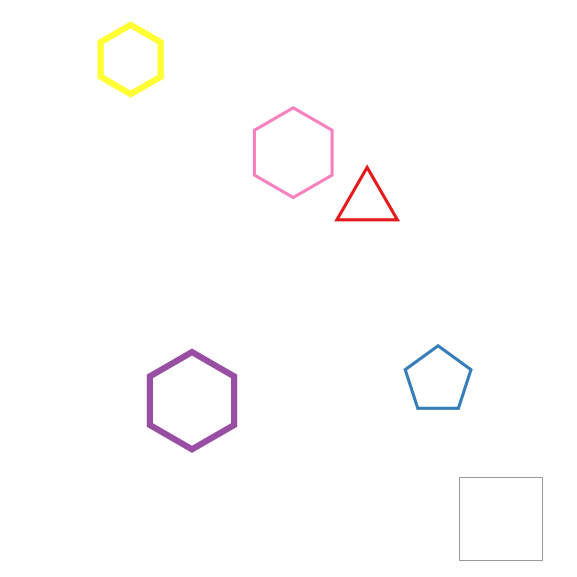[{"shape": "triangle", "thickness": 1.5, "radius": 0.3, "center": [0.636, 0.649]}, {"shape": "pentagon", "thickness": 1.5, "radius": 0.3, "center": [0.759, 0.341]}, {"shape": "hexagon", "thickness": 3, "radius": 0.42, "center": [0.332, 0.305]}, {"shape": "hexagon", "thickness": 3, "radius": 0.3, "center": [0.226, 0.896]}, {"shape": "hexagon", "thickness": 1.5, "radius": 0.39, "center": [0.508, 0.735]}, {"shape": "square", "thickness": 0.5, "radius": 0.36, "center": [0.866, 0.101]}]